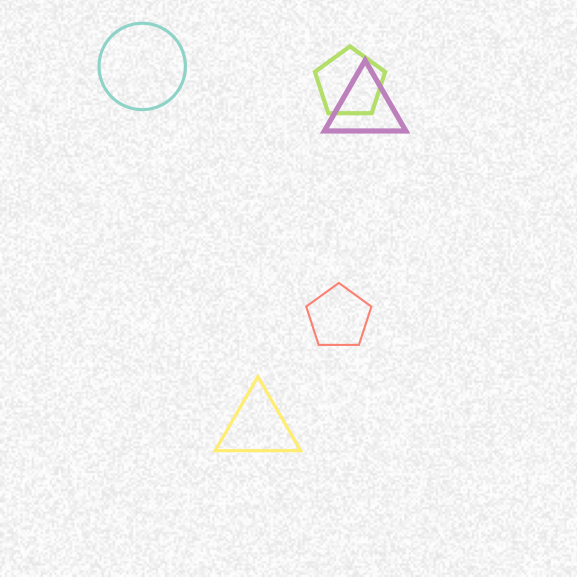[{"shape": "circle", "thickness": 1.5, "radius": 0.37, "center": [0.246, 0.884]}, {"shape": "pentagon", "thickness": 1, "radius": 0.3, "center": [0.587, 0.45]}, {"shape": "pentagon", "thickness": 2, "radius": 0.32, "center": [0.606, 0.855]}, {"shape": "triangle", "thickness": 2.5, "radius": 0.41, "center": [0.632, 0.813]}, {"shape": "triangle", "thickness": 1.5, "radius": 0.43, "center": [0.447, 0.261]}]